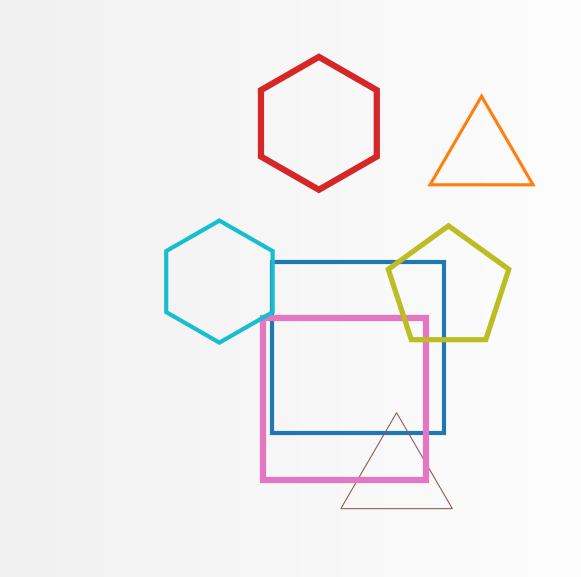[{"shape": "square", "thickness": 2, "radius": 0.74, "center": [0.616, 0.397]}, {"shape": "triangle", "thickness": 1.5, "radius": 0.51, "center": [0.828, 0.73]}, {"shape": "hexagon", "thickness": 3, "radius": 0.58, "center": [0.549, 0.786]}, {"shape": "triangle", "thickness": 0.5, "radius": 0.55, "center": [0.682, 0.174]}, {"shape": "square", "thickness": 3, "radius": 0.7, "center": [0.593, 0.309]}, {"shape": "pentagon", "thickness": 2.5, "radius": 0.55, "center": [0.772, 0.499]}, {"shape": "hexagon", "thickness": 2, "radius": 0.53, "center": [0.377, 0.511]}]